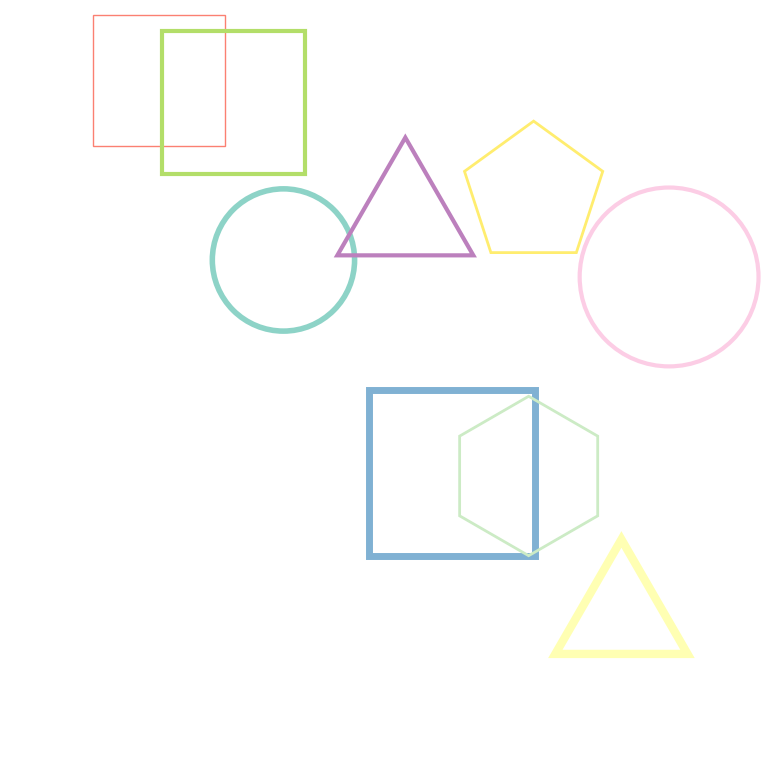[{"shape": "circle", "thickness": 2, "radius": 0.46, "center": [0.368, 0.662]}, {"shape": "triangle", "thickness": 3, "radius": 0.5, "center": [0.807, 0.2]}, {"shape": "square", "thickness": 0.5, "radius": 0.43, "center": [0.206, 0.896]}, {"shape": "square", "thickness": 2.5, "radius": 0.54, "center": [0.587, 0.385]}, {"shape": "square", "thickness": 1.5, "radius": 0.47, "center": [0.303, 0.867]}, {"shape": "circle", "thickness": 1.5, "radius": 0.58, "center": [0.869, 0.64]}, {"shape": "triangle", "thickness": 1.5, "radius": 0.51, "center": [0.526, 0.719]}, {"shape": "hexagon", "thickness": 1, "radius": 0.52, "center": [0.687, 0.382]}, {"shape": "pentagon", "thickness": 1, "radius": 0.47, "center": [0.693, 0.748]}]